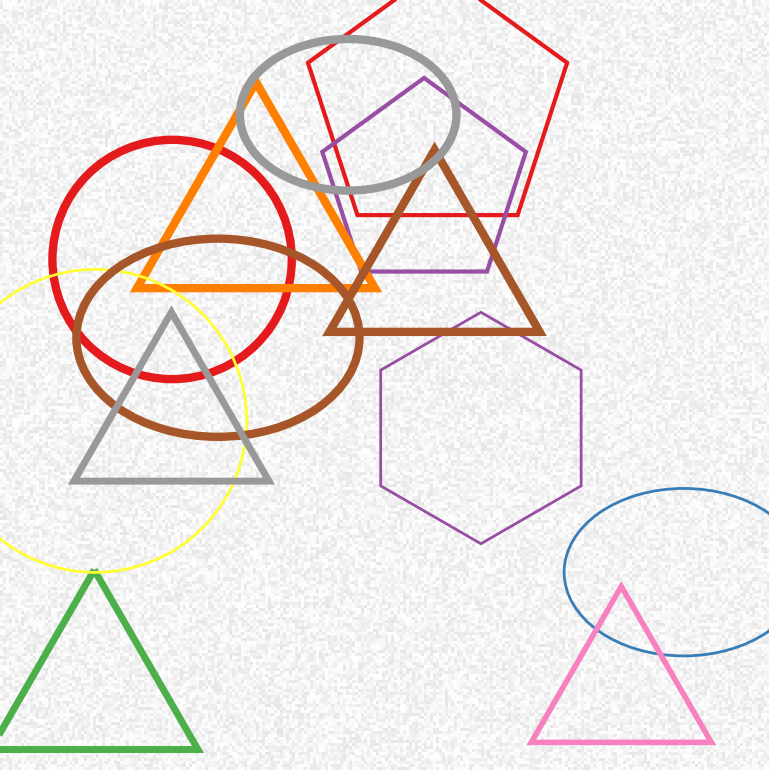[{"shape": "circle", "thickness": 3, "radius": 0.78, "center": [0.224, 0.663]}, {"shape": "pentagon", "thickness": 1.5, "radius": 0.88, "center": [0.568, 0.864]}, {"shape": "oval", "thickness": 1, "radius": 0.78, "center": [0.888, 0.257]}, {"shape": "triangle", "thickness": 2.5, "radius": 0.78, "center": [0.122, 0.104]}, {"shape": "hexagon", "thickness": 1, "radius": 0.75, "center": [0.625, 0.444]}, {"shape": "pentagon", "thickness": 1.5, "radius": 0.69, "center": [0.551, 0.76]}, {"shape": "triangle", "thickness": 3, "radius": 0.89, "center": [0.332, 0.715]}, {"shape": "circle", "thickness": 1, "radius": 0.98, "center": [0.124, 0.453]}, {"shape": "oval", "thickness": 3, "radius": 0.92, "center": [0.283, 0.561]}, {"shape": "triangle", "thickness": 3, "radius": 0.79, "center": [0.564, 0.648]}, {"shape": "triangle", "thickness": 2, "radius": 0.68, "center": [0.807, 0.103]}, {"shape": "oval", "thickness": 3, "radius": 0.7, "center": [0.452, 0.851]}, {"shape": "triangle", "thickness": 2.5, "radius": 0.73, "center": [0.223, 0.448]}]